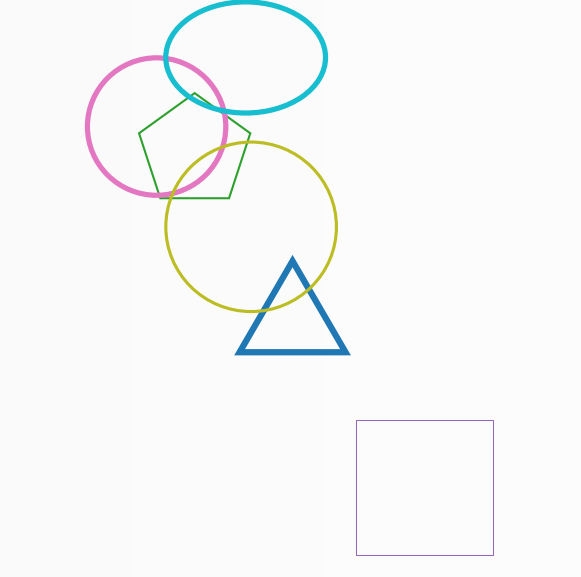[{"shape": "triangle", "thickness": 3, "radius": 0.53, "center": [0.503, 0.442]}, {"shape": "pentagon", "thickness": 1, "radius": 0.5, "center": [0.335, 0.737]}, {"shape": "square", "thickness": 0.5, "radius": 0.59, "center": [0.73, 0.155]}, {"shape": "circle", "thickness": 2.5, "radius": 0.6, "center": [0.269, 0.78]}, {"shape": "circle", "thickness": 1.5, "radius": 0.73, "center": [0.432, 0.606]}, {"shape": "oval", "thickness": 2.5, "radius": 0.69, "center": [0.423, 0.9]}]